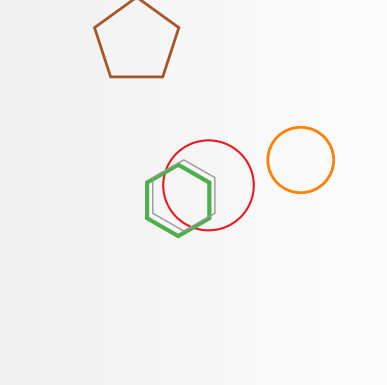[{"shape": "circle", "thickness": 1.5, "radius": 0.58, "center": [0.538, 0.519]}, {"shape": "hexagon", "thickness": 3, "radius": 0.46, "center": [0.46, 0.48]}, {"shape": "circle", "thickness": 2, "radius": 0.42, "center": [0.776, 0.584]}, {"shape": "pentagon", "thickness": 2, "radius": 0.57, "center": [0.353, 0.893]}, {"shape": "hexagon", "thickness": 1, "radius": 0.46, "center": [0.474, 0.492]}]